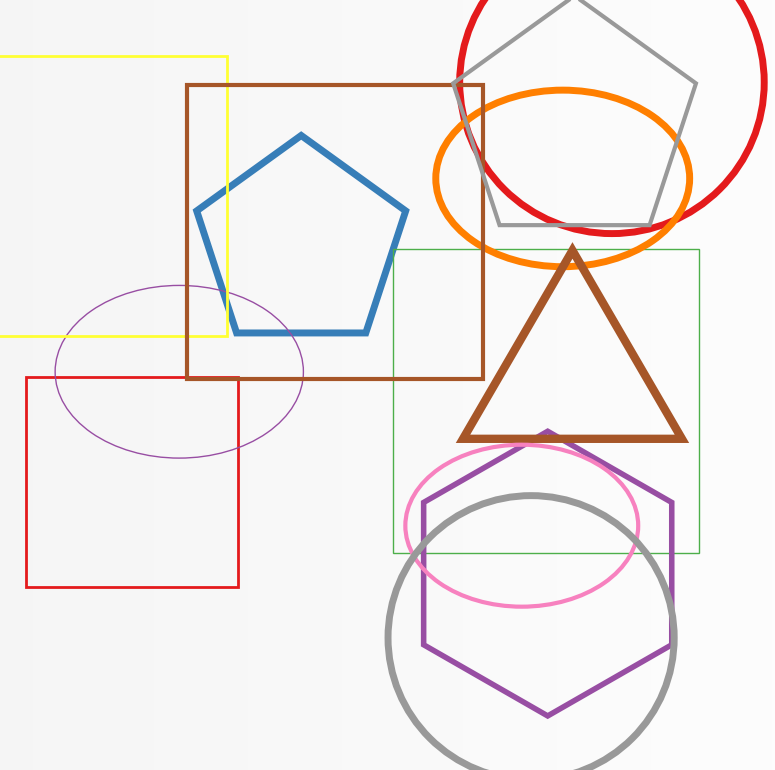[{"shape": "circle", "thickness": 2.5, "radius": 0.98, "center": [0.79, 0.893]}, {"shape": "square", "thickness": 1, "radius": 0.68, "center": [0.171, 0.374]}, {"shape": "pentagon", "thickness": 2.5, "radius": 0.71, "center": [0.389, 0.682]}, {"shape": "square", "thickness": 0.5, "radius": 0.99, "center": [0.704, 0.479]}, {"shape": "oval", "thickness": 0.5, "radius": 0.8, "center": [0.231, 0.517]}, {"shape": "hexagon", "thickness": 2, "radius": 0.92, "center": [0.707, 0.255]}, {"shape": "oval", "thickness": 2.5, "radius": 0.82, "center": [0.726, 0.768]}, {"shape": "square", "thickness": 1, "radius": 0.91, "center": [0.111, 0.745]}, {"shape": "square", "thickness": 1.5, "radius": 0.96, "center": [0.432, 0.699]}, {"shape": "triangle", "thickness": 3, "radius": 0.82, "center": [0.739, 0.512]}, {"shape": "oval", "thickness": 1.5, "radius": 0.75, "center": [0.673, 0.317]}, {"shape": "pentagon", "thickness": 1.5, "radius": 0.82, "center": [0.741, 0.841]}, {"shape": "circle", "thickness": 2.5, "radius": 0.92, "center": [0.685, 0.172]}]